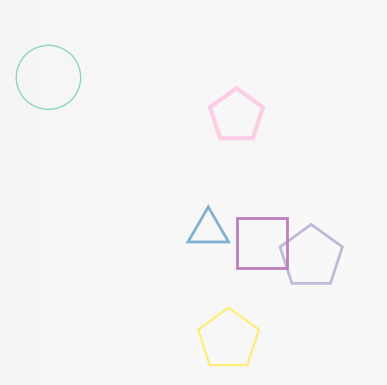[{"shape": "circle", "thickness": 1, "radius": 0.42, "center": [0.125, 0.799]}, {"shape": "pentagon", "thickness": 2, "radius": 0.42, "center": [0.803, 0.333]}, {"shape": "triangle", "thickness": 2, "radius": 0.3, "center": [0.537, 0.402]}, {"shape": "pentagon", "thickness": 3, "radius": 0.36, "center": [0.61, 0.699]}, {"shape": "square", "thickness": 2, "radius": 0.32, "center": [0.676, 0.369]}, {"shape": "pentagon", "thickness": 1.5, "radius": 0.41, "center": [0.59, 0.118]}]